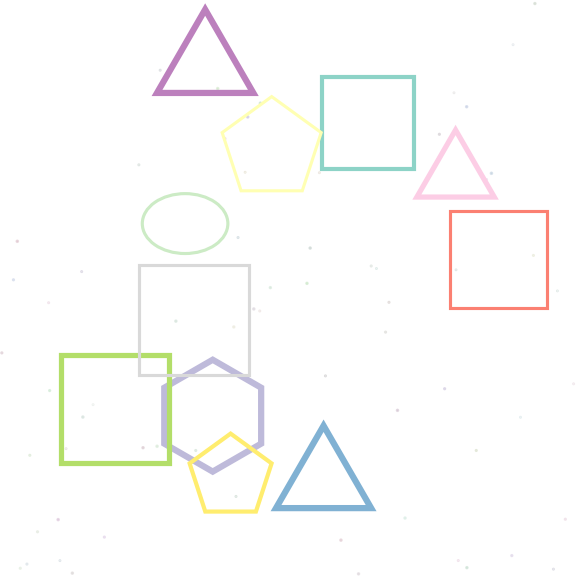[{"shape": "square", "thickness": 2, "radius": 0.4, "center": [0.637, 0.785]}, {"shape": "pentagon", "thickness": 1.5, "radius": 0.45, "center": [0.47, 0.742]}, {"shape": "hexagon", "thickness": 3, "radius": 0.48, "center": [0.368, 0.279]}, {"shape": "square", "thickness": 1.5, "radius": 0.42, "center": [0.863, 0.55]}, {"shape": "triangle", "thickness": 3, "radius": 0.48, "center": [0.56, 0.167]}, {"shape": "square", "thickness": 2.5, "radius": 0.47, "center": [0.199, 0.291]}, {"shape": "triangle", "thickness": 2.5, "radius": 0.39, "center": [0.789, 0.697]}, {"shape": "square", "thickness": 1.5, "radius": 0.48, "center": [0.336, 0.445]}, {"shape": "triangle", "thickness": 3, "radius": 0.48, "center": [0.355, 0.886]}, {"shape": "oval", "thickness": 1.5, "radius": 0.37, "center": [0.32, 0.612]}, {"shape": "pentagon", "thickness": 2, "radius": 0.37, "center": [0.399, 0.174]}]